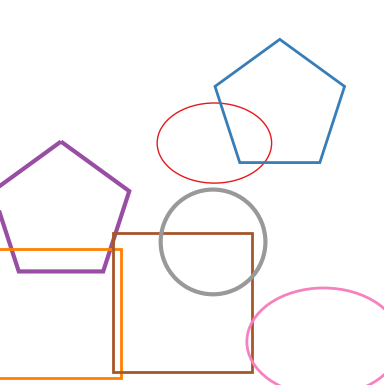[{"shape": "oval", "thickness": 1, "radius": 0.74, "center": [0.557, 0.628]}, {"shape": "pentagon", "thickness": 2, "radius": 0.88, "center": [0.727, 0.721]}, {"shape": "pentagon", "thickness": 3, "radius": 0.93, "center": [0.158, 0.446]}, {"shape": "square", "thickness": 2, "radius": 0.84, "center": [0.147, 0.186]}, {"shape": "square", "thickness": 2, "radius": 0.9, "center": [0.474, 0.215]}, {"shape": "oval", "thickness": 2, "radius": 1.0, "center": [0.84, 0.113]}, {"shape": "circle", "thickness": 3, "radius": 0.68, "center": [0.553, 0.372]}]